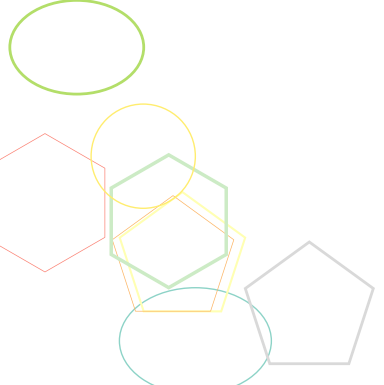[{"shape": "oval", "thickness": 1, "radius": 0.99, "center": [0.508, 0.115]}, {"shape": "pentagon", "thickness": 1.5, "radius": 0.86, "center": [0.474, 0.33]}, {"shape": "hexagon", "thickness": 0.5, "radius": 0.9, "center": [0.117, 0.473]}, {"shape": "pentagon", "thickness": 0.5, "radius": 0.83, "center": [0.449, 0.326]}, {"shape": "oval", "thickness": 2, "radius": 0.87, "center": [0.199, 0.877]}, {"shape": "pentagon", "thickness": 2, "radius": 0.87, "center": [0.803, 0.197]}, {"shape": "hexagon", "thickness": 2.5, "radius": 0.86, "center": [0.438, 0.425]}, {"shape": "circle", "thickness": 1, "radius": 0.68, "center": [0.372, 0.594]}]